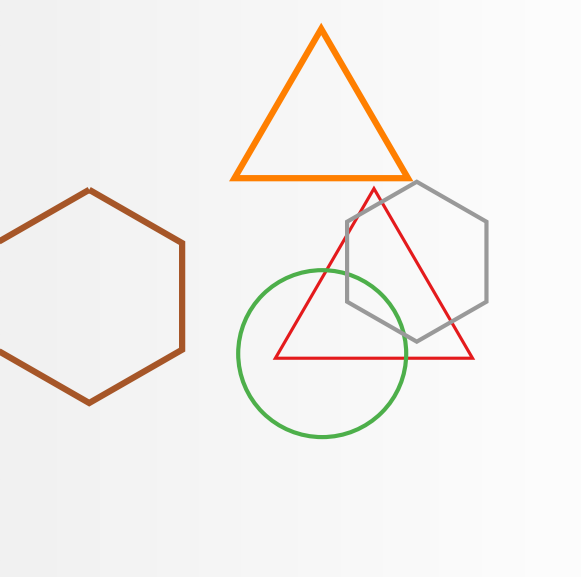[{"shape": "triangle", "thickness": 1.5, "radius": 0.98, "center": [0.643, 0.477]}, {"shape": "circle", "thickness": 2, "radius": 0.72, "center": [0.554, 0.387]}, {"shape": "triangle", "thickness": 3, "radius": 0.86, "center": [0.553, 0.777]}, {"shape": "hexagon", "thickness": 3, "radius": 0.92, "center": [0.153, 0.486]}, {"shape": "hexagon", "thickness": 2, "radius": 0.69, "center": [0.717, 0.546]}]